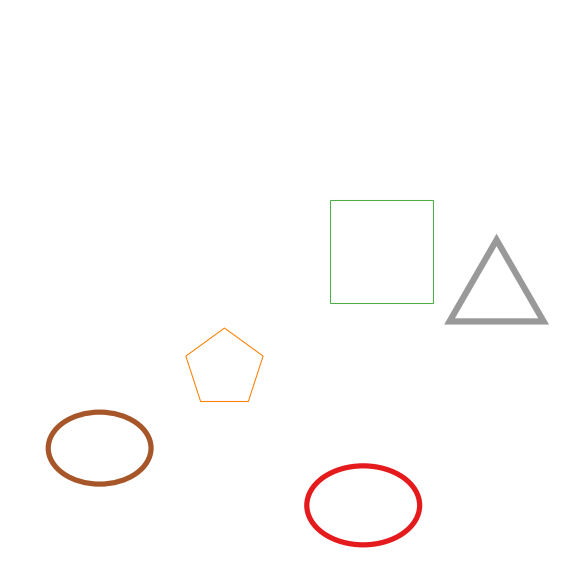[{"shape": "oval", "thickness": 2.5, "radius": 0.49, "center": [0.629, 0.124]}, {"shape": "square", "thickness": 0.5, "radius": 0.45, "center": [0.66, 0.563]}, {"shape": "pentagon", "thickness": 0.5, "radius": 0.35, "center": [0.389, 0.361]}, {"shape": "oval", "thickness": 2.5, "radius": 0.45, "center": [0.173, 0.223]}, {"shape": "triangle", "thickness": 3, "radius": 0.47, "center": [0.86, 0.49]}]